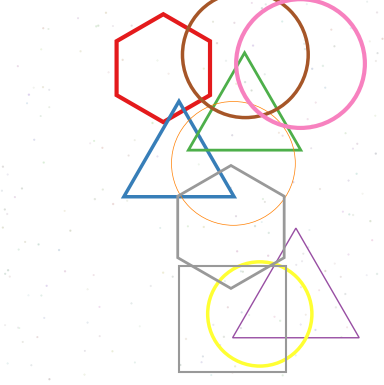[{"shape": "hexagon", "thickness": 3, "radius": 0.7, "center": [0.424, 0.823]}, {"shape": "triangle", "thickness": 2.5, "radius": 0.83, "center": [0.465, 0.572]}, {"shape": "triangle", "thickness": 2, "radius": 0.84, "center": [0.635, 0.694]}, {"shape": "triangle", "thickness": 1, "radius": 0.95, "center": [0.769, 0.218]}, {"shape": "circle", "thickness": 0.5, "radius": 0.8, "center": [0.606, 0.576]}, {"shape": "circle", "thickness": 2.5, "radius": 0.68, "center": [0.675, 0.185]}, {"shape": "circle", "thickness": 2.5, "radius": 0.82, "center": [0.637, 0.858]}, {"shape": "circle", "thickness": 3, "radius": 0.84, "center": [0.781, 0.835]}, {"shape": "square", "thickness": 1.5, "radius": 0.69, "center": [0.604, 0.171]}, {"shape": "hexagon", "thickness": 2, "radius": 0.8, "center": [0.6, 0.411]}]